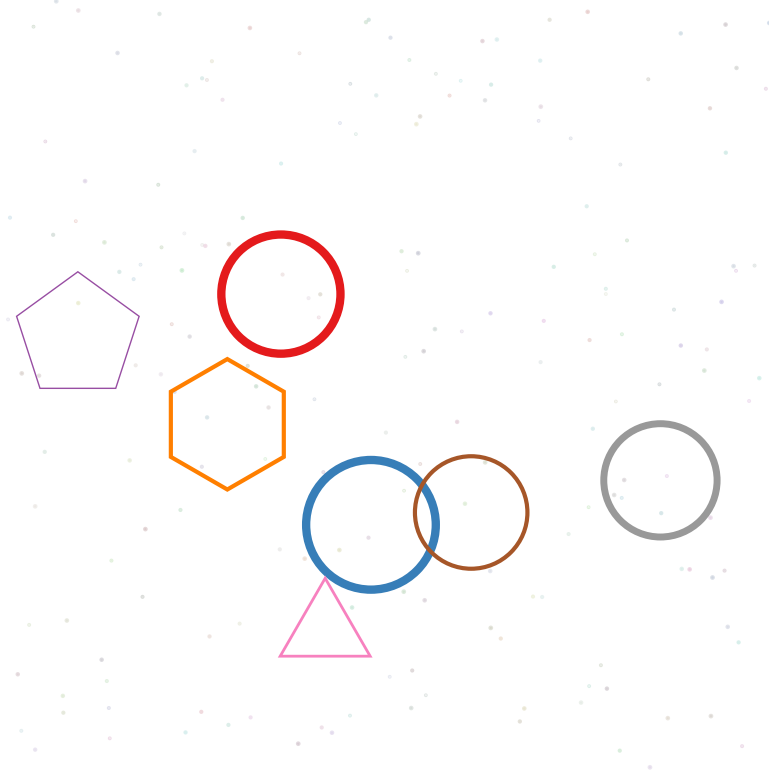[{"shape": "circle", "thickness": 3, "radius": 0.39, "center": [0.365, 0.618]}, {"shape": "circle", "thickness": 3, "radius": 0.42, "center": [0.482, 0.318]}, {"shape": "pentagon", "thickness": 0.5, "radius": 0.42, "center": [0.101, 0.563]}, {"shape": "hexagon", "thickness": 1.5, "radius": 0.42, "center": [0.295, 0.449]}, {"shape": "circle", "thickness": 1.5, "radius": 0.37, "center": [0.612, 0.334]}, {"shape": "triangle", "thickness": 1, "radius": 0.34, "center": [0.422, 0.182]}, {"shape": "circle", "thickness": 2.5, "radius": 0.37, "center": [0.858, 0.376]}]